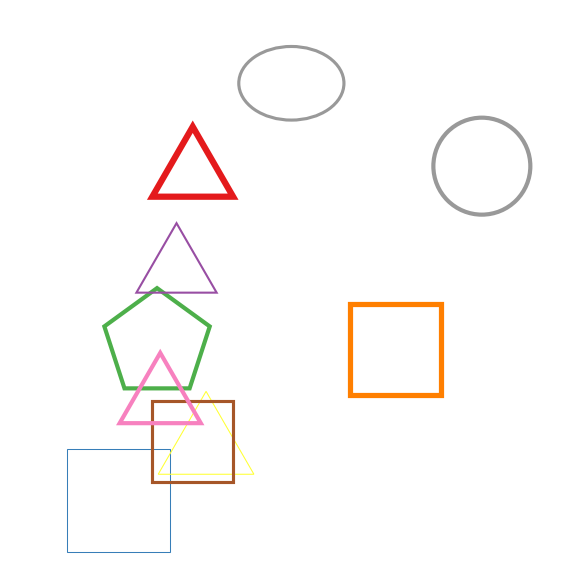[{"shape": "triangle", "thickness": 3, "radius": 0.4, "center": [0.334, 0.699]}, {"shape": "square", "thickness": 0.5, "radius": 0.45, "center": [0.205, 0.133]}, {"shape": "pentagon", "thickness": 2, "radius": 0.48, "center": [0.272, 0.404]}, {"shape": "triangle", "thickness": 1, "radius": 0.4, "center": [0.306, 0.532]}, {"shape": "square", "thickness": 2.5, "radius": 0.4, "center": [0.685, 0.393]}, {"shape": "triangle", "thickness": 0.5, "radius": 0.48, "center": [0.357, 0.226]}, {"shape": "square", "thickness": 1.5, "radius": 0.35, "center": [0.333, 0.234]}, {"shape": "triangle", "thickness": 2, "radius": 0.41, "center": [0.277, 0.307]}, {"shape": "circle", "thickness": 2, "radius": 0.42, "center": [0.834, 0.711]}, {"shape": "oval", "thickness": 1.5, "radius": 0.46, "center": [0.505, 0.855]}]